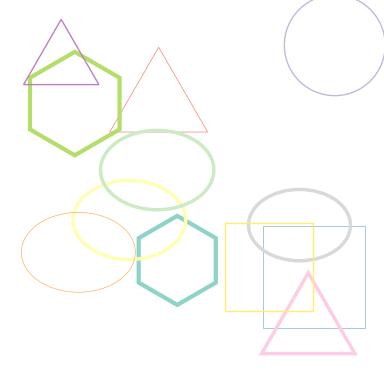[{"shape": "hexagon", "thickness": 3, "radius": 0.58, "center": [0.46, 0.324]}, {"shape": "oval", "thickness": 2.5, "radius": 0.73, "center": [0.336, 0.429]}, {"shape": "circle", "thickness": 1, "radius": 0.65, "center": [0.87, 0.883]}, {"shape": "triangle", "thickness": 0.5, "radius": 0.73, "center": [0.412, 0.73]}, {"shape": "square", "thickness": 0.5, "radius": 0.66, "center": [0.816, 0.28]}, {"shape": "oval", "thickness": 0.5, "radius": 0.74, "center": [0.204, 0.345]}, {"shape": "hexagon", "thickness": 3, "radius": 0.67, "center": [0.194, 0.731]}, {"shape": "triangle", "thickness": 2.5, "radius": 0.7, "center": [0.801, 0.151]}, {"shape": "oval", "thickness": 2.5, "radius": 0.66, "center": [0.778, 0.415]}, {"shape": "triangle", "thickness": 1, "radius": 0.56, "center": [0.159, 0.837]}, {"shape": "oval", "thickness": 2.5, "radius": 0.74, "center": [0.408, 0.558]}, {"shape": "square", "thickness": 1, "radius": 0.57, "center": [0.698, 0.308]}]